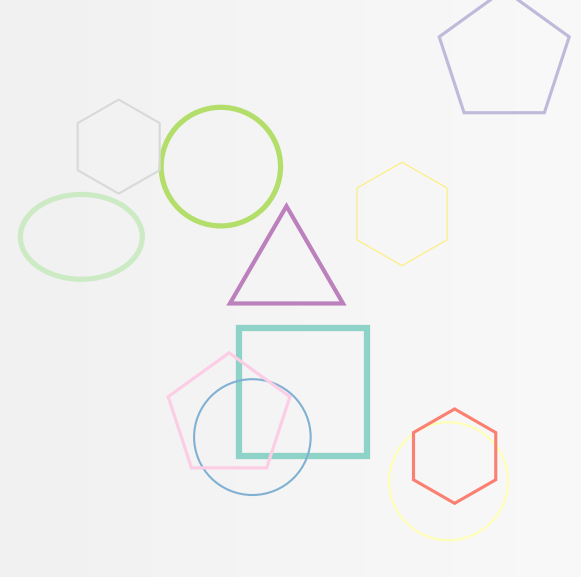[{"shape": "square", "thickness": 3, "radius": 0.55, "center": [0.521, 0.321]}, {"shape": "circle", "thickness": 1, "radius": 0.51, "center": [0.772, 0.166]}, {"shape": "pentagon", "thickness": 1.5, "radius": 0.59, "center": [0.867, 0.899]}, {"shape": "hexagon", "thickness": 1.5, "radius": 0.41, "center": [0.782, 0.209]}, {"shape": "circle", "thickness": 1, "radius": 0.5, "center": [0.434, 0.242]}, {"shape": "circle", "thickness": 2.5, "radius": 0.51, "center": [0.38, 0.711]}, {"shape": "pentagon", "thickness": 1.5, "radius": 0.55, "center": [0.394, 0.278]}, {"shape": "hexagon", "thickness": 1, "radius": 0.41, "center": [0.204, 0.745]}, {"shape": "triangle", "thickness": 2, "radius": 0.56, "center": [0.493, 0.53]}, {"shape": "oval", "thickness": 2.5, "radius": 0.52, "center": [0.14, 0.589]}, {"shape": "hexagon", "thickness": 0.5, "radius": 0.45, "center": [0.692, 0.629]}]